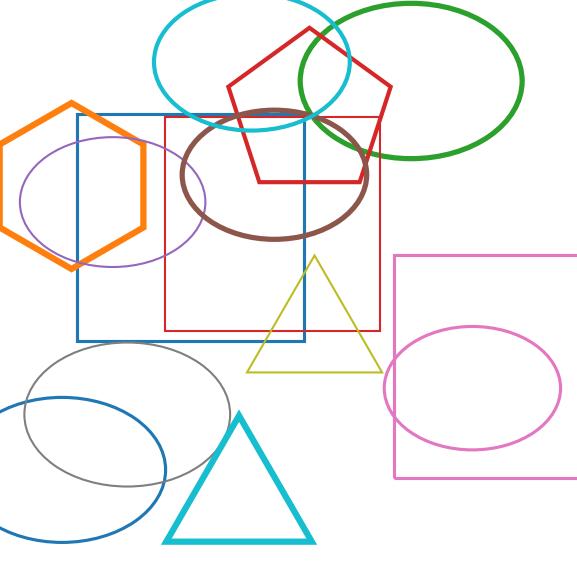[{"shape": "oval", "thickness": 1.5, "radius": 0.9, "center": [0.107, 0.185]}, {"shape": "square", "thickness": 1.5, "radius": 0.98, "center": [0.329, 0.606]}, {"shape": "hexagon", "thickness": 3, "radius": 0.72, "center": [0.124, 0.677]}, {"shape": "oval", "thickness": 2.5, "radius": 0.96, "center": [0.712, 0.859]}, {"shape": "pentagon", "thickness": 2, "radius": 0.74, "center": [0.536, 0.803]}, {"shape": "square", "thickness": 1, "radius": 0.93, "center": [0.472, 0.612]}, {"shape": "oval", "thickness": 1, "radius": 0.8, "center": [0.195, 0.649]}, {"shape": "oval", "thickness": 2.5, "radius": 0.8, "center": [0.475, 0.697]}, {"shape": "oval", "thickness": 1.5, "radius": 0.76, "center": [0.818, 0.327]}, {"shape": "square", "thickness": 1.5, "radius": 0.97, "center": [0.875, 0.364]}, {"shape": "oval", "thickness": 1, "radius": 0.89, "center": [0.22, 0.281]}, {"shape": "triangle", "thickness": 1, "radius": 0.68, "center": [0.545, 0.422]}, {"shape": "triangle", "thickness": 3, "radius": 0.73, "center": [0.414, 0.134]}, {"shape": "oval", "thickness": 2, "radius": 0.85, "center": [0.436, 0.892]}]